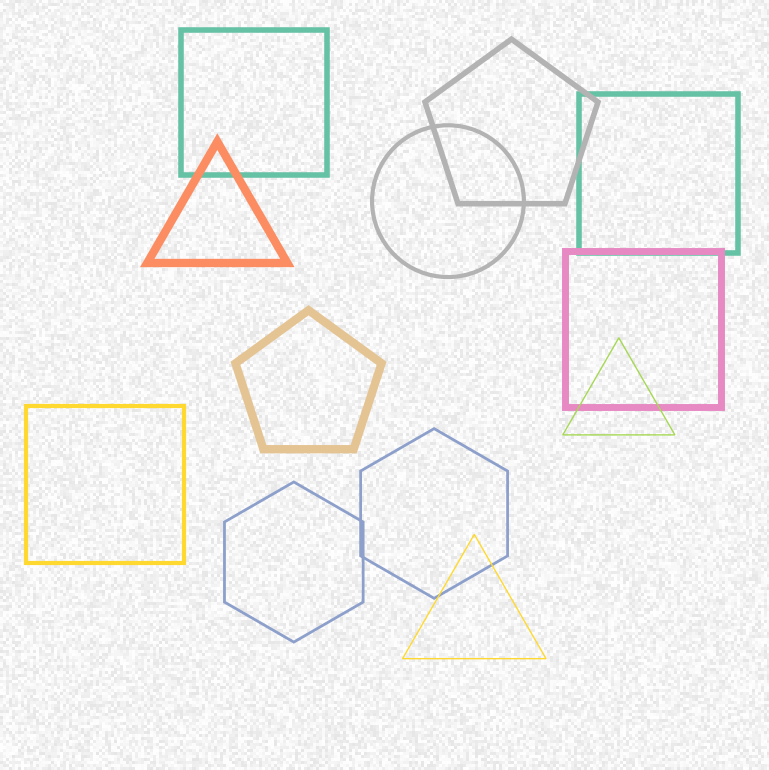[{"shape": "square", "thickness": 2, "radius": 0.47, "center": [0.33, 0.867]}, {"shape": "square", "thickness": 2, "radius": 0.51, "center": [0.856, 0.774]}, {"shape": "triangle", "thickness": 3, "radius": 0.53, "center": [0.282, 0.711]}, {"shape": "hexagon", "thickness": 1, "radius": 0.52, "center": [0.382, 0.27]}, {"shape": "hexagon", "thickness": 1, "radius": 0.55, "center": [0.564, 0.333]}, {"shape": "square", "thickness": 2.5, "radius": 0.51, "center": [0.835, 0.572]}, {"shape": "triangle", "thickness": 0.5, "radius": 0.42, "center": [0.804, 0.477]}, {"shape": "triangle", "thickness": 0.5, "radius": 0.54, "center": [0.616, 0.198]}, {"shape": "square", "thickness": 1.5, "radius": 0.51, "center": [0.136, 0.371]}, {"shape": "pentagon", "thickness": 3, "radius": 0.5, "center": [0.401, 0.497]}, {"shape": "pentagon", "thickness": 2, "radius": 0.59, "center": [0.664, 0.831]}, {"shape": "circle", "thickness": 1.5, "radius": 0.49, "center": [0.582, 0.739]}]